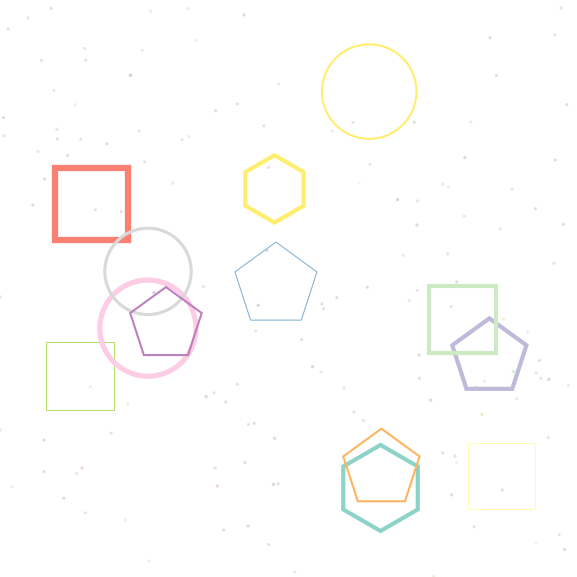[{"shape": "hexagon", "thickness": 2, "radius": 0.37, "center": [0.659, 0.154]}, {"shape": "square", "thickness": 0.5, "radius": 0.29, "center": [0.868, 0.175]}, {"shape": "pentagon", "thickness": 2, "radius": 0.34, "center": [0.847, 0.38]}, {"shape": "square", "thickness": 3, "radius": 0.31, "center": [0.158, 0.646]}, {"shape": "pentagon", "thickness": 0.5, "radius": 0.37, "center": [0.478, 0.505]}, {"shape": "pentagon", "thickness": 1, "radius": 0.35, "center": [0.66, 0.187]}, {"shape": "square", "thickness": 0.5, "radius": 0.29, "center": [0.138, 0.348]}, {"shape": "circle", "thickness": 2.5, "radius": 0.42, "center": [0.256, 0.431]}, {"shape": "circle", "thickness": 1.5, "radius": 0.37, "center": [0.256, 0.529]}, {"shape": "pentagon", "thickness": 1, "radius": 0.33, "center": [0.287, 0.437]}, {"shape": "square", "thickness": 2, "radius": 0.29, "center": [0.801, 0.446]}, {"shape": "circle", "thickness": 1, "radius": 0.41, "center": [0.639, 0.841]}, {"shape": "hexagon", "thickness": 2, "radius": 0.29, "center": [0.475, 0.672]}]